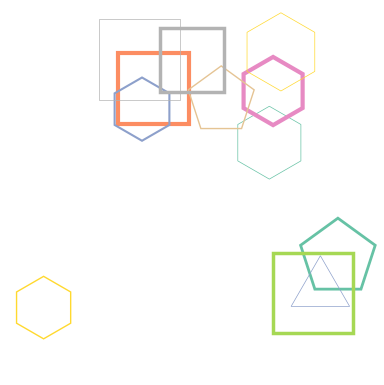[{"shape": "pentagon", "thickness": 2, "radius": 0.51, "center": [0.878, 0.331]}, {"shape": "hexagon", "thickness": 0.5, "radius": 0.47, "center": [0.7, 0.629]}, {"shape": "square", "thickness": 3, "radius": 0.46, "center": [0.399, 0.77]}, {"shape": "hexagon", "thickness": 1.5, "radius": 0.41, "center": [0.369, 0.717]}, {"shape": "triangle", "thickness": 0.5, "radius": 0.44, "center": [0.832, 0.248]}, {"shape": "hexagon", "thickness": 3, "radius": 0.44, "center": [0.709, 0.764]}, {"shape": "square", "thickness": 2.5, "radius": 0.52, "center": [0.812, 0.24]}, {"shape": "hexagon", "thickness": 0.5, "radius": 0.51, "center": [0.73, 0.865]}, {"shape": "hexagon", "thickness": 1, "radius": 0.41, "center": [0.113, 0.201]}, {"shape": "pentagon", "thickness": 1, "radius": 0.45, "center": [0.575, 0.739]}, {"shape": "square", "thickness": 2.5, "radius": 0.42, "center": [0.498, 0.844]}, {"shape": "square", "thickness": 0.5, "radius": 0.53, "center": [0.361, 0.847]}]